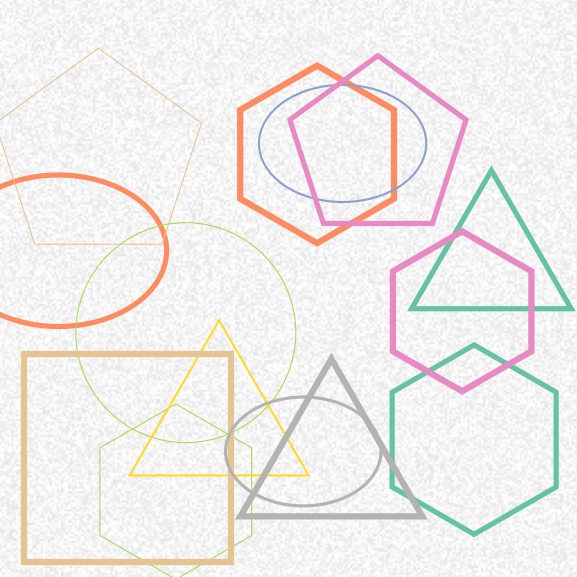[{"shape": "triangle", "thickness": 2.5, "radius": 0.8, "center": [0.851, 0.544]}, {"shape": "hexagon", "thickness": 2.5, "radius": 0.82, "center": [0.821, 0.238]}, {"shape": "oval", "thickness": 2.5, "radius": 0.94, "center": [0.101, 0.565]}, {"shape": "hexagon", "thickness": 3, "radius": 0.77, "center": [0.549, 0.732]}, {"shape": "oval", "thickness": 1, "radius": 0.72, "center": [0.593, 0.751]}, {"shape": "hexagon", "thickness": 3, "radius": 0.69, "center": [0.8, 0.46]}, {"shape": "pentagon", "thickness": 2.5, "radius": 0.8, "center": [0.654, 0.742]}, {"shape": "hexagon", "thickness": 0.5, "radius": 0.76, "center": [0.304, 0.148]}, {"shape": "circle", "thickness": 0.5, "radius": 0.95, "center": [0.322, 0.423]}, {"shape": "triangle", "thickness": 1, "radius": 0.9, "center": [0.38, 0.265]}, {"shape": "square", "thickness": 3, "radius": 0.9, "center": [0.221, 0.206]}, {"shape": "pentagon", "thickness": 0.5, "radius": 0.94, "center": [0.17, 0.728]}, {"shape": "oval", "thickness": 1.5, "radius": 0.67, "center": [0.525, 0.217]}, {"shape": "triangle", "thickness": 3, "radius": 0.91, "center": [0.574, 0.196]}]